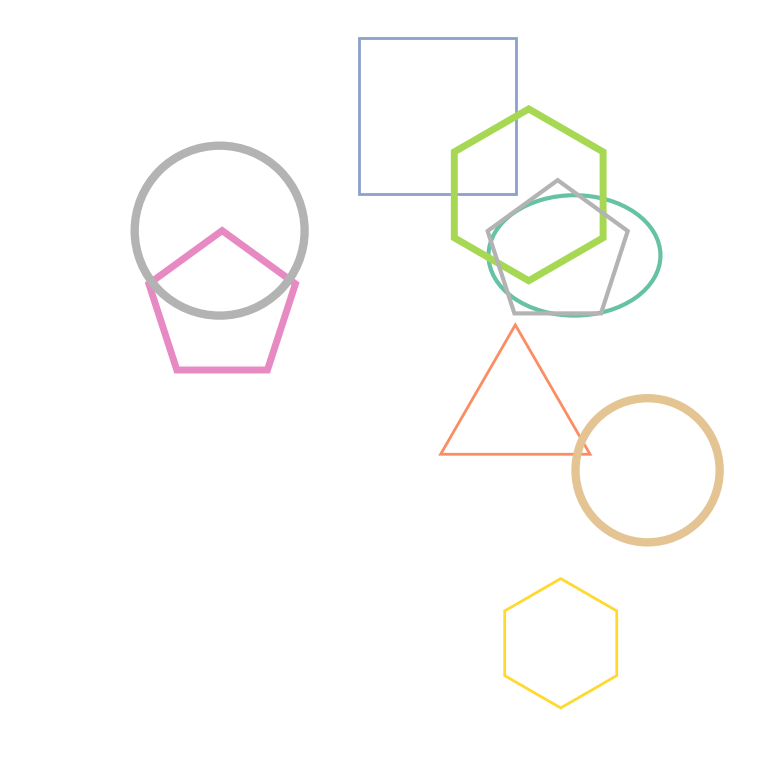[{"shape": "oval", "thickness": 1.5, "radius": 0.56, "center": [0.746, 0.668]}, {"shape": "triangle", "thickness": 1, "radius": 0.56, "center": [0.669, 0.466]}, {"shape": "square", "thickness": 1, "radius": 0.51, "center": [0.568, 0.849]}, {"shape": "pentagon", "thickness": 2.5, "radius": 0.5, "center": [0.288, 0.6]}, {"shape": "hexagon", "thickness": 2.5, "radius": 0.56, "center": [0.687, 0.747]}, {"shape": "hexagon", "thickness": 1, "radius": 0.42, "center": [0.728, 0.165]}, {"shape": "circle", "thickness": 3, "radius": 0.47, "center": [0.841, 0.389]}, {"shape": "circle", "thickness": 3, "radius": 0.55, "center": [0.285, 0.7]}, {"shape": "pentagon", "thickness": 1.5, "radius": 0.48, "center": [0.724, 0.67]}]